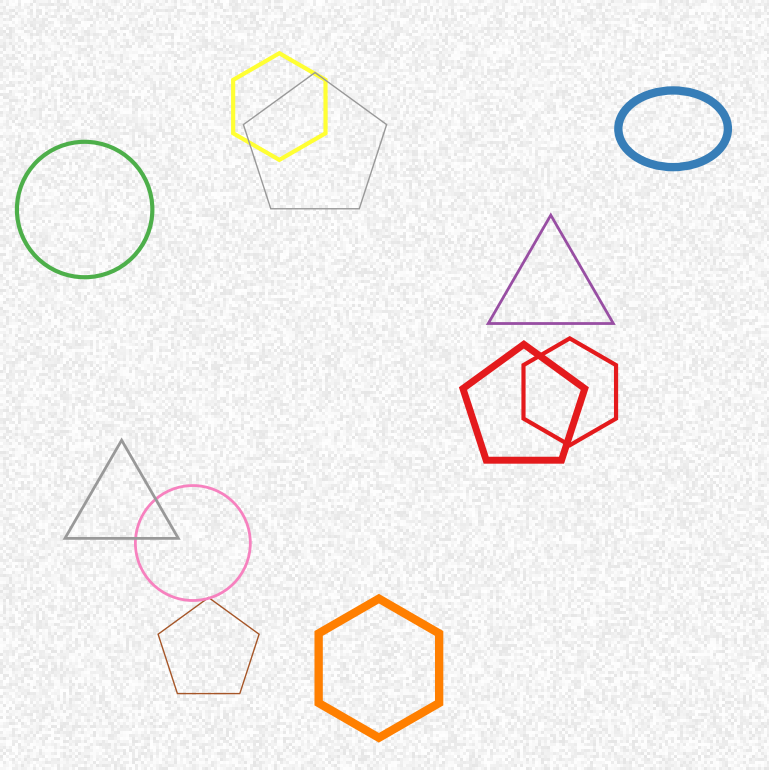[{"shape": "pentagon", "thickness": 2.5, "radius": 0.42, "center": [0.68, 0.47]}, {"shape": "hexagon", "thickness": 1.5, "radius": 0.35, "center": [0.74, 0.491]}, {"shape": "oval", "thickness": 3, "radius": 0.36, "center": [0.874, 0.833]}, {"shape": "circle", "thickness": 1.5, "radius": 0.44, "center": [0.11, 0.728]}, {"shape": "triangle", "thickness": 1, "radius": 0.47, "center": [0.715, 0.627]}, {"shape": "hexagon", "thickness": 3, "radius": 0.45, "center": [0.492, 0.132]}, {"shape": "hexagon", "thickness": 1.5, "radius": 0.35, "center": [0.363, 0.862]}, {"shape": "pentagon", "thickness": 0.5, "radius": 0.34, "center": [0.271, 0.155]}, {"shape": "circle", "thickness": 1, "radius": 0.37, "center": [0.25, 0.295]}, {"shape": "triangle", "thickness": 1, "radius": 0.42, "center": [0.158, 0.343]}, {"shape": "pentagon", "thickness": 0.5, "radius": 0.49, "center": [0.409, 0.808]}]